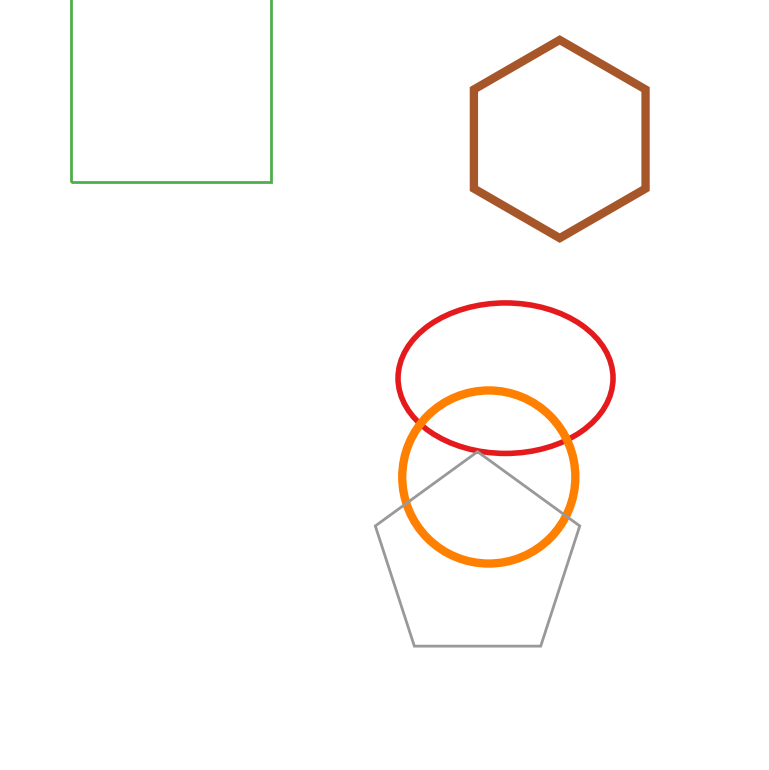[{"shape": "oval", "thickness": 2, "radius": 0.7, "center": [0.657, 0.509]}, {"shape": "square", "thickness": 1, "radius": 0.65, "center": [0.222, 0.894]}, {"shape": "circle", "thickness": 3, "radius": 0.56, "center": [0.635, 0.381]}, {"shape": "hexagon", "thickness": 3, "radius": 0.64, "center": [0.727, 0.819]}, {"shape": "pentagon", "thickness": 1, "radius": 0.7, "center": [0.62, 0.274]}]